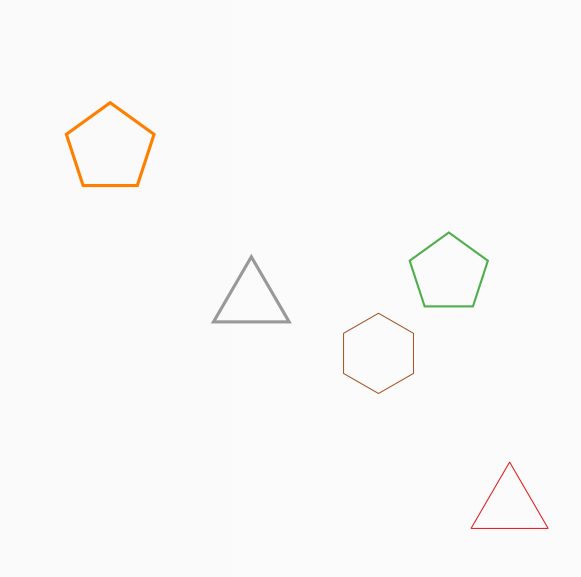[{"shape": "triangle", "thickness": 0.5, "radius": 0.38, "center": [0.877, 0.122]}, {"shape": "pentagon", "thickness": 1, "radius": 0.35, "center": [0.772, 0.526]}, {"shape": "pentagon", "thickness": 1.5, "radius": 0.4, "center": [0.19, 0.742]}, {"shape": "hexagon", "thickness": 0.5, "radius": 0.35, "center": [0.651, 0.387]}, {"shape": "triangle", "thickness": 1.5, "radius": 0.38, "center": [0.432, 0.479]}]